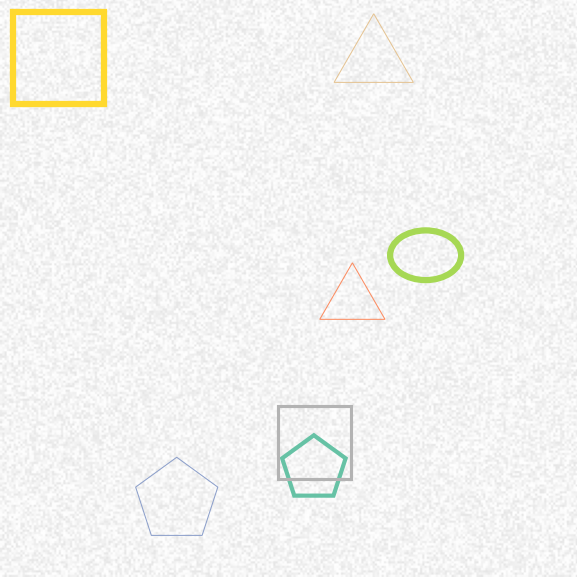[{"shape": "pentagon", "thickness": 2, "radius": 0.29, "center": [0.543, 0.188]}, {"shape": "triangle", "thickness": 0.5, "radius": 0.33, "center": [0.61, 0.479]}, {"shape": "pentagon", "thickness": 0.5, "radius": 0.37, "center": [0.306, 0.133]}, {"shape": "oval", "thickness": 3, "radius": 0.31, "center": [0.737, 0.557]}, {"shape": "square", "thickness": 3, "radius": 0.4, "center": [0.101, 0.899]}, {"shape": "triangle", "thickness": 0.5, "radius": 0.4, "center": [0.647, 0.896]}, {"shape": "square", "thickness": 1.5, "radius": 0.32, "center": [0.544, 0.232]}]